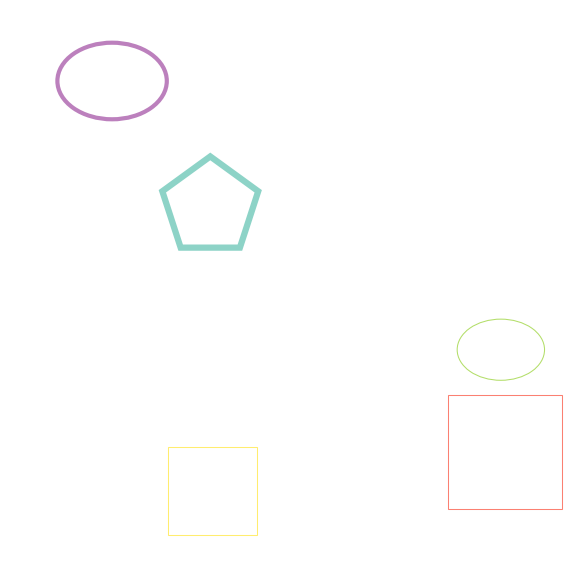[{"shape": "pentagon", "thickness": 3, "radius": 0.44, "center": [0.364, 0.641]}, {"shape": "square", "thickness": 0.5, "radius": 0.49, "center": [0.875, 0.217]}, {"shape": "oval", "thickness": 0.5, "radius": 0.38, "center": [0.867, 0.394]}, {"shape": "oval", "thickness": 2, "radius": 0.47, "center": [0.194, 0.859]}, {"shape": "square", "thickness": 0.5, "radius": 0.38, "center": [0.368, 0.149]}]